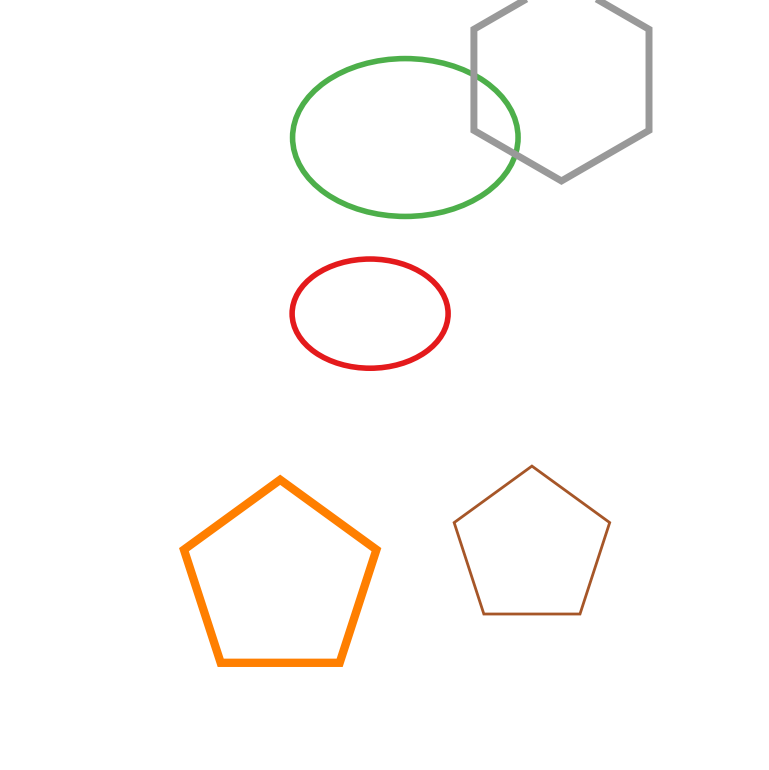[{"shape": "oval", "thickness": 2, "radius": 0.51, "center": [0.481, 0.593]}, {"shape": "oval", "thickness": 2, "radius": 0.73, "center": [0.526, 0.821]}, {"shape": "pentagon", "thickness": 3, "radius": 0.66, "center": [0.364, 0.246]}, {"shape": "pentagon", "thickness": 1, "radius": 0.53, "center": [0.691, 0.288]}, {"shape": "hexagon", "thickness": 2.5, "radius": 0.66, "center": [0.729, 0.896]}]